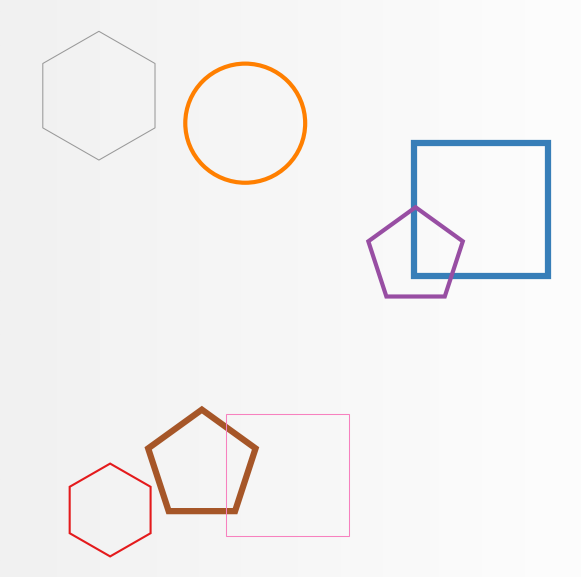[{"shape": "hexagon", "thickness": 1, "radius": 0.4, "center": [0.189, 0.116]}, {"shape": "square", "thickness": 3, "radius": 0.58, "center": [0.828, 0.637]}, {"shape": "pentagon", "thickness": 2, "radius": 0.43, "center": [0.715, 0.555]}, {"shape": "circle", "thickness": 2, "radius": 0.52, "center": [0.422, 0.786]}, {"shape": "pentagon", "thickness": 3, "radius": 0.49, "center": [0.347, 0.193]}, {"shape": "square", "thickness": 0.5, "radius": 0.53, "center": [0.494, 0.177]}, {"shape": "hexagon", "thickness": 0.5, "radius": 0.56, "center": [0.17, 0.833]}]